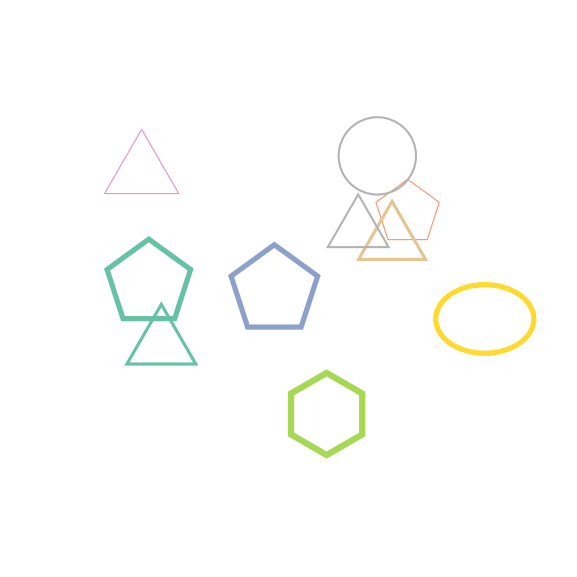[{"shape": "triangle", "thickness": 1.5, "radius": 0.34, "center": [0.279, 0.403]}, {"shape": "pentagon", "thickness": 2.5, "radius": 0.38, "center": [0.258, 0.509]}, {"shape": "pentagon", "thickness": 0.5, "radius": 0.29, "center": [0.706, 0.631]}, {"shape": "pentagon", "thickness": 2.5, "radius": 0.39, "center": [0.475, 0.497]}, {"shape": "triangle", "thickness": 0.5, "radius": 0.37, "center": [0.245, 0.701]}, {"shape": "hexagon", "thickness": 3, "radius": 0.36, "center": [0.566, 0.282]}, {"shape": "oval", "thickness": 2.5, "radius": 0.42, "center": [0.839, 0.447]}, {"shape": "triangle", "thickness": 1.5, "radius": 0.33, "center": [0.679, 0.583]}, {"shape": "circle", "thickness": 1, "radius": 0.33, "center": [0.653, 0.729]}, {"shape": "triangle", "thickness": 1, "radius": 0.3, "center": [0.62, 0.602]}]